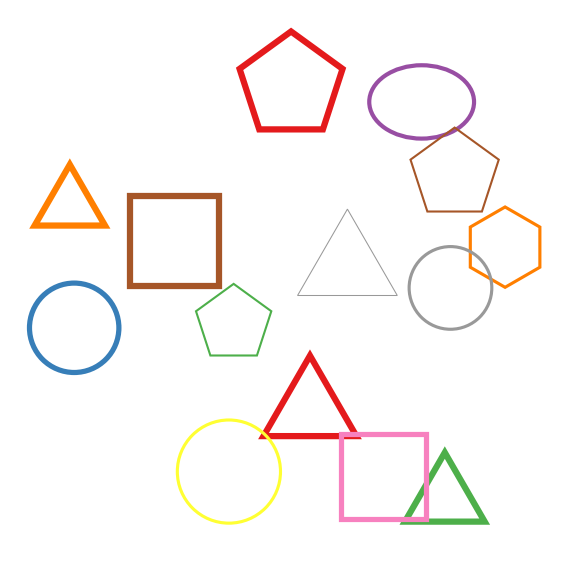[{"shape": "triangle", "thickness": 3, "radius": 0.46, "center": [0.537, 0.29]}, {"shape": "pentagon", "thickness": 3, "radius": 0.47, "center": [0.504, 0.851]}, {"shape": "circle", "thickness": 2.5, "radius": 0.39, "center": [0.128, 0.432]}, {"shape": "pentagon", "thickness": 1, "radius": 0.34, "center": [0.405, 0.439]}, {"shape": "triangle", "thickness": 3, "radius": 0.4, "center": [0.77, 0.136]}, {"shape": "oval", "thickness": 2, "radius": 0.45, "center": [0.73, 0.823]}, {"shape": "triangle", "thickness": 3, "radius": 0.35, "center": [0.121, 0.644]}, {"shape": "hexagon", "thickness": 1.5, "radius": 0.35, "center": [0.875, 0.571]}, {"shape": "circle", "thickness": 1.5, "radius": 0.45, "center": [0.396, 0.183]}, {"shape": "square", "thickness": 3, "radius": 0.39, "center": [0.302, 0.582]}, {"shape": "pentagon", "thickness": 1, "radius": 0.4, "center": [0.787, 0.698]}, {"shape": "square", "thickness": 2.5, "radius": 0.37, "center": [0.664, 0.174]}, {"shape": "circle", "thickness": 1.5, "radius": 0.36, "center": [0.78, 0.501]}, {"shape": "triangle", "thickness": 0.5, "radius": 0.5, "center": [0.602, 0.537]}]